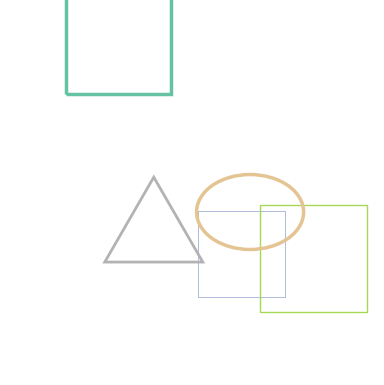[{"shape": "square", "thickness": 2.5, "radius": 0.68, "center": [0.308, 0.893]}, {"shape": "square", "thickness": 0.5, "radius": 0.56, "center": [0.627, 0.34]}, {"shape": "square", "thickness": 1, "radius": 0.7, "center": [0.814, 0.329]}, {"shape": "oval", "thickness": 2.5, "radius": 0.7, "center": [0.65, 0.449]}, {"shape": "triangle", "thickness": 2, "radius": 0.73, "center": [0.399, 0.393]}]